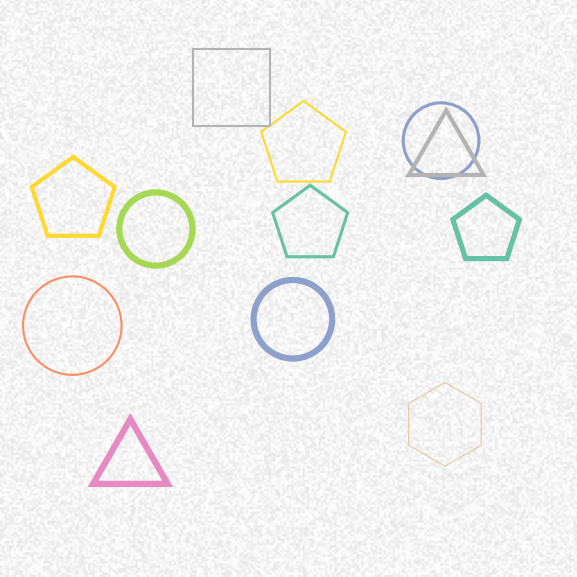[{"shape": "pentagon", "thickness": 1.5, "radius": 0.34, "center": [0.537, 0.61]}, {"shape": "pentagon", "thickness": 2.5, "radius": 0.3, "center": [0.842, 0.6]}, {"shape": "circle", "thickness": 1, "radius": 0.43, "center": [0.125, 0.435]}, {"shape": "circle", "thickness": 1.5, "radius": 0.33, "center": [0.764, 0.756]}, {"shape": "circle", "thickness": 3, "radius": 0.34, "center": [0.507, 0.446]}, {"shape": "triangle", "thickness": 3, "radius": 0.37, "center": [0.226, 0.199]}, {"shape": "circle", "thickness": 3, "radius": 0.32, "center": [0.27, 0.603]}, {"shape": "pentagon", "thickness": 1, "radius": 0.39, "center": [0.526, 0.747]}, {"shape": "pentagon", "thickness": 2, "radius": 0.38, "center": [0.127, 0.652]}, {"shape": "hexagon", "thickness": 0.5, "radius": 0.36, "center": [0.771, 0.264]}, {"shape": "triangle", "thickness": 2, "radius": 0.37, "center": [0.773, 0.733]}, {"shape": "square", "thickness": 1, "radius": 0.33, "center": [0.401, 0.848]}]